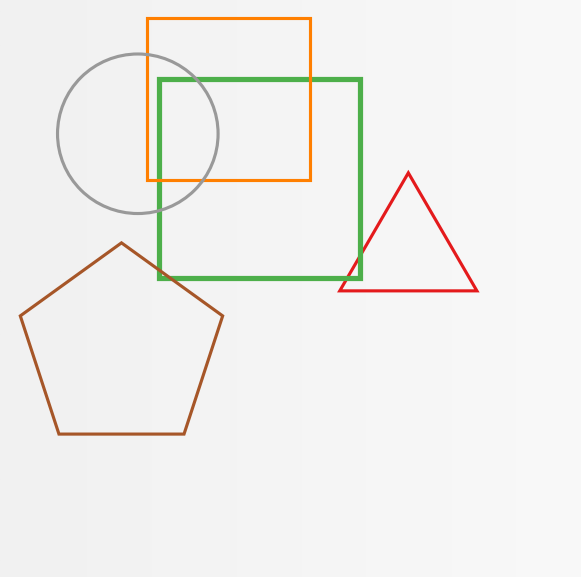[{"shape": "triangle", "thickness": 1.5, "radius": 0.68, "center": [0.702, 0.564]}, {"shape": "square", "thickness": 2.5, "radius": 0.86, "center": [0.447, 0.689]}, {"shape": "square", "thickness": 1.5, "radius": 0.7, "center": [0.393, 0.828]}, {"shape": "pentagon", "thickness": 1.5, "radius": 0.92, "center": [0.209, 0.396]}, {"shape": "circle", "thickness": 1.5, "radius": 0.69, "center": [0.237, 0.768]}]